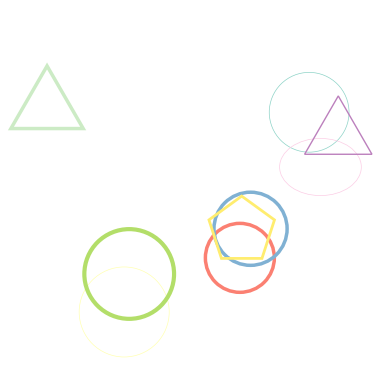[{"shape": "circle", "thickness": 0.5, "radius": 0.52, "center": [0.803, 0.708]}, {"shape": "circle", "thickness": 0.5, "radius": 0.58, "center": [0.323, 0.19]}, {"shape": "circle", "thickness": 2.5, "radius": 0.45, "center": [0.623, 0.33]}, {"shape": "circle", "thickness": 2.5, "radius": 0.47, "center": [0.651, 0.406]}, {"shape": "circle", "thickness": 3, "radius": 0.58, "center": [0.336, 0.288]}, {"shape": "oval", "thickness": 0.5, "radius": 0.53, "center": [0.832, 0.566]}, {"shape": "triangle", "thickness": 1, "radius": 0.5, "center": [0.879, 0.65]}, {"shape": "triangle", "thickness": 2.5, "radius": 0.54, "center": [0.122, 0.72]}, {"shape": "pentagon", "thickness": 2, "radius": 0.45, "center": [0.628, 0.401]}]